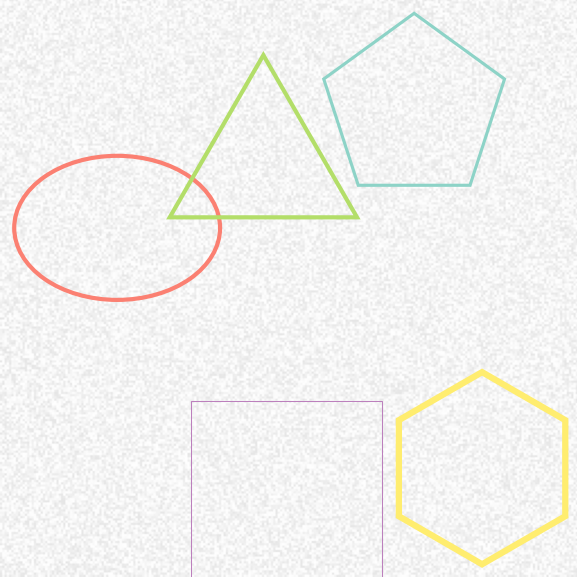[{"shape": "pentagon", "thickness": 1.5, "radius": 0.82, "center": [0.717, 0.811]}, {"shape": "oval", "thickness": 2, "radius": 0.89, "center": [0.203, 0.605]}, {"shape": "triangle", "thickness": 2, "radius": 0.94, "center": [0.456, 0.716]}, {"shape": "square", "thickness": 0.5, "radius": 0.83, "center": [0.496, 0.138]}, {"shape": "hexagon", "thickness": 3, "radius": 0.83, "center": [0.835, 0.188]}]